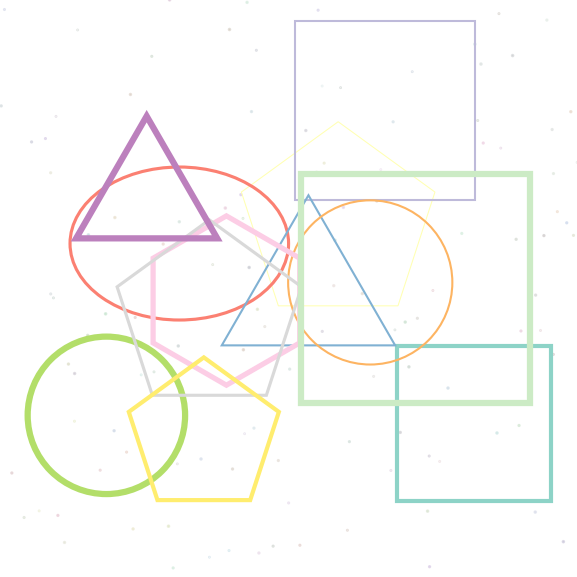[{"shape": "square", "thickness": 2, "radius": 0.67, "center": [0.821, 0.266]}, {"shape": "pentagon", "thickness": 0.5, "radius": 0.88, "center": [0.586, 0.612]}, {"shape": "square", "thickness": 1, "radius": 0.78, "center": [0.666, 0.808]}, {"shape": "oval", "thickness": 1.5, "radius": 0.95, "center": [0.31, 0.577]}, {"shape": "triangle", "thickness": 1, "radius": 0.87, "center": [0.534, 0.488]}, {"shape": "circle", "thickness": 1, "radius": 0.71, "center": [0.641, 0.51]}, {"shape": "circle", "thickness": 3, "radius": 0.68, "center": [0.184, 0.28]}, {"shape": "hexagon", "thickness": 2.5, "radius": 0.73, "center": [0.392, 0.479]}, {"shape": "pentagon", "thickness": 1.5, "radius": 0.84, "center": [0.363, 0.451]}, {"shape": "triangle", "thickness": 3, "radius": 0.71, "center": [0.254, 0.657]}, {"shape": "square", "thickness": 3, "radius": 0.99, "center": [0.719, 0.499]}, {"shape": "pentagon", "thickness": 2, "radius": 0.68, "center": [0.353, 0.244]}]